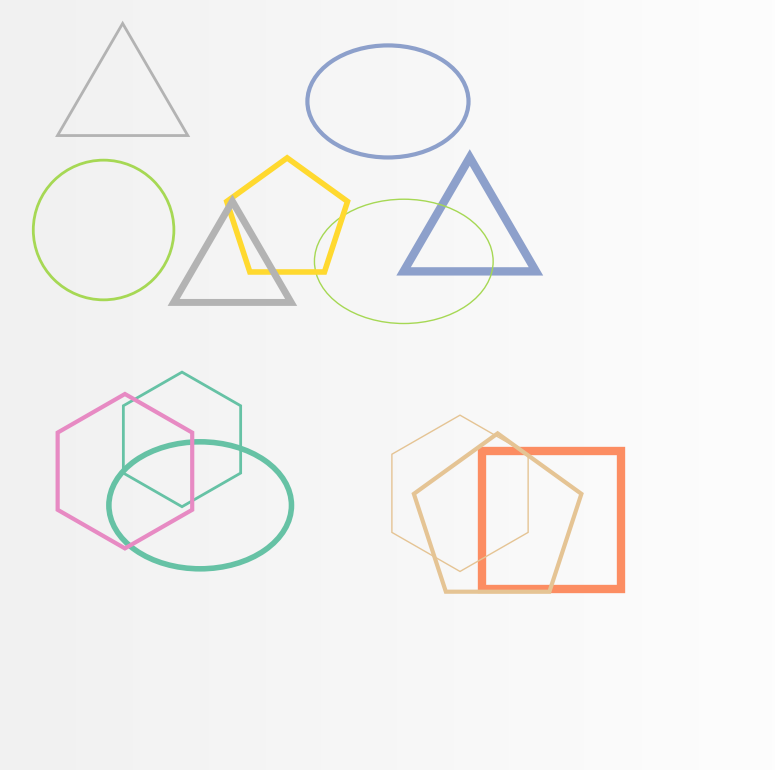[{"shape": "hexagon", "thickness": 1, "radius": 0.44, "center": [0.235, 0.429]}, {"shape": "oval", "thickness": 2, "radius": 0.59, "center": [0.258, 0.344]}, {"shape": "square", "thickness": 3, "radius": 0.45, "center": [0.711, 0.325]}, {"shape": "oval", "thickness": 1.5, "radius": 0.52, "center": [0.501, 0.868]}, {"shape": "triangle", "thickness": 3, "radius": 0.49, "center": [0.606, 0.697]}, {"shape": "hexagon", "thickness": 1.5, "radius": 0.5, "center": [0.161, 0.388]}, {"shape": "oval", "thickness": 0.5, "radius": 0.58, "center": [0.521, 0.661]}, {"shape": "circle", "thickness": 1, "radius": 0.45, "center": [0.134, 0.701]}, {"shape": "pentagon", "thickness": 2, "radius": 0.41, "center": [0.371, 0.713]}, {"shape": "pentagon", "thickness": 1.5, "radius": 0.57, "center": [0.642, 0.324]}, {"shape": "hexagon", "thickness": 0.5, "radius": 0.51, "center": [0.594, 0.359]}, {"shape": "triangle", "thickness": 1, "radius": 0.49, "center": [0.158, 0.872]}, {"shape": "triangle", "thickness": 2.5, "radius": 0.44, "center": [0.3, 0.651]}]